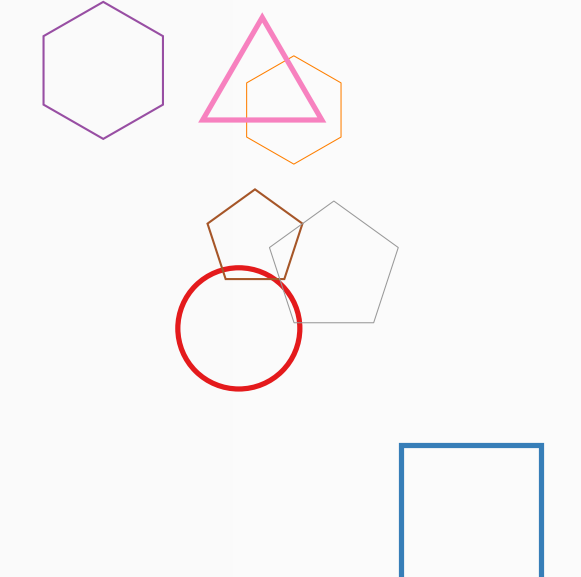[{"shape": "circle", "thickness": 2.5, "radius": 0.52, "center": [0.411, 0.43]}, {"shape": "square", "thickness": 2.5, "radius": 0.6, "center": [0.81, 0.109]}, {"shape": "hexagon", "thickness": 1, "radius": 0.59, "center": [0.178, 0.877]}, {"shape": "hexagon", "thickness": 0.5, "radius": 0.47, "center": [0.506, 0.809]}, {"shape": "pentagon", "thickness": 1, "radius": 0.43, "center": [0.439, 0.585]}, {"shape": "triangle", "thickness": 2.5, "radius": 0.59, "center": [0.451, 0.851]}, {"shape": "pentagon", "thickness": 0.5, "radius": 0.58, "center": [0.574, 0.535]}]